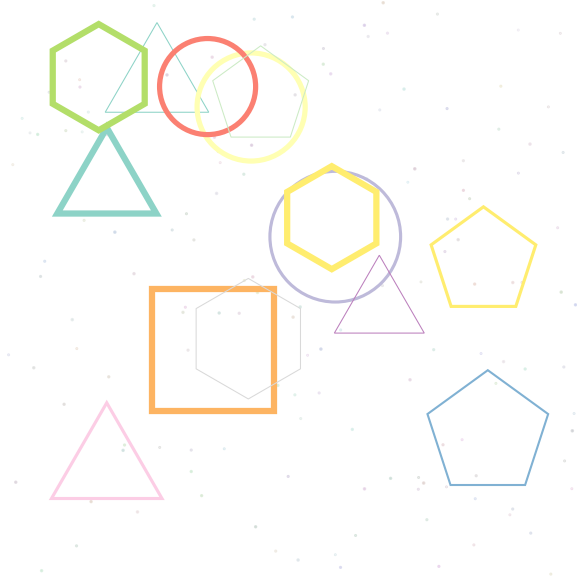[{"shape": "triangle", "thickness": 0.5, "radius": 0.52, "center": [0.272, 0.857]}, {"shape": "triangle", "thickness": 3, "radius": 0.5, "center": [0.185, 0.679]}, {"shape": "circle", "thickness": 2.5, "radius": 0.47, "center": [0.435, 0.814]}, {"shape": "circle", "thickness": 1.5, "radius": 0.57, "center": [0.581, 0.589]}, {"shape": "circle", "thickness": 2.5, "radius": 0.42, "center": [0.359, 0.849]}, {"shape": "pentagon", "thickness": 1, "radius": 0.55, "center": [0.845, 0.248]}, {"shape": "square", "thickness": 3, "radius": 0.53, "center": [0.369, 0.394]}, {"shape": "hexagon", "thickness": 3, "radius": 0.46, "center": [0.171, 0.865]}, {"shape": "triangle", "thickness": 1.5, "radius": 0.55, "center": [0.185, 0.191]}, {"shape": "hexagon", "thickness": 0.5, "radius": 0.52, "center": [0.43, 0.413]}, {"shape": "triangle", "thickness": 0.5, "radius": 0.45, "center": [0.657, 0.467]}, {"shape": "pentagon", "thickness": 0.5, "radius": 0.44, "center": [0.451, 0.832]}, {"shape": "hexagon", "thickness": 3, "radius": 0.45, "center": [0.574, 0.622]}, {"shape": "pentagon", "thickness": 1.5, "radius": 0.48, "center": [0.837, 0.546]}]